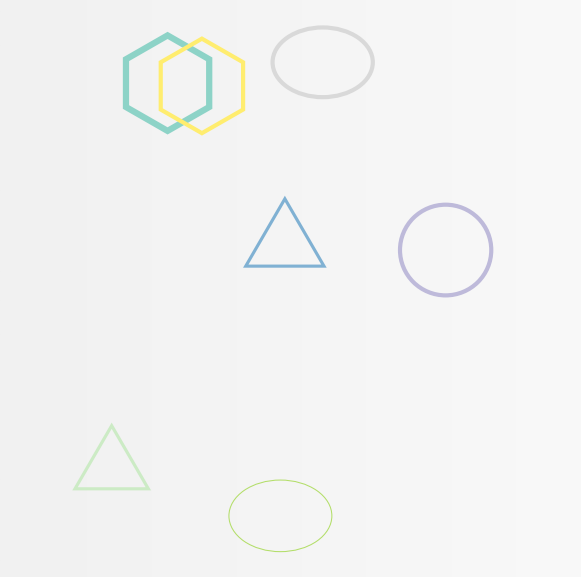[{"shape": "hexagon", "thickness": 3, "radius": 0.41, "center": [0.288, 0.855]}, {"shape": "circle", "thickness": 2, "radius": 0.39, "center": [0.767, 0.566]}, {"shape": "triangle", "thickness": 1.5, "radius": 0.39, "center": [0.49, 0.577]}, {"shape": "oval", "thickness": 0.5, "radius": 0.44, "center": [0.482, 0.106]}, {"shape": "oval", "thickness": 2, "radius": 0.43, "center": [0.555, 0.891]}, {"shape": "triangle", "thickness": 1.5, "radius": 0.36, "center": [0.192, 0.189]}, {"shape": "hexagon", "thickness": 2, "radius": 0.41, "center": [0.347, 0.85]}]